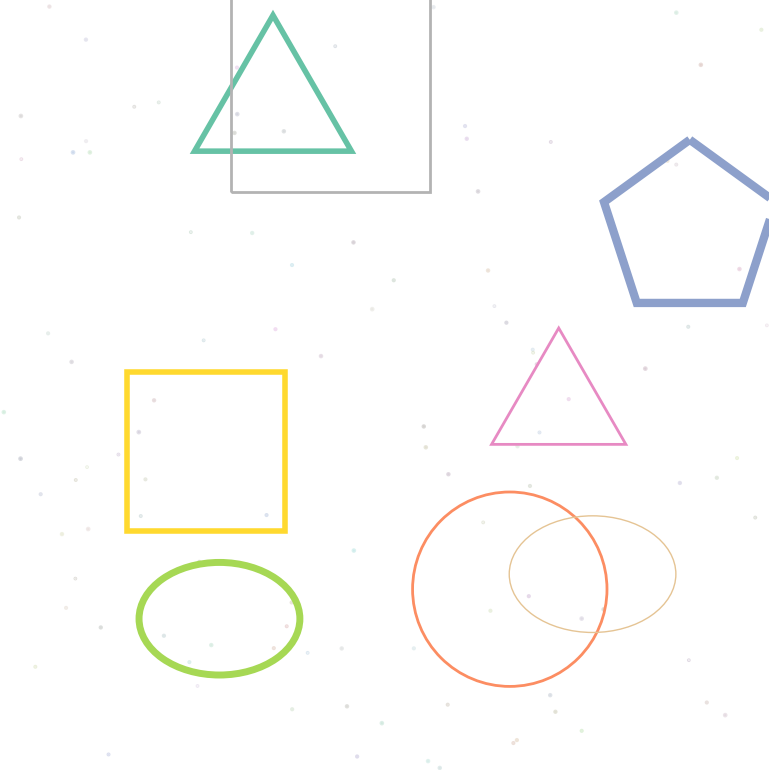[{"shape": "triangle", "thickness": 2, "radius": 0.59, "center": [0.355, 0.863]}, {"shape": "circle", "thickness": 1, "radius": 0.63, "center": [0.662, 0.235]}, {"shape": "pentagon", "thickness": 3, "radius": 0.59, "center": [0.896, 0.701]}, {"shape": "triangle", "thickness": 1, "radius": 0.5, "center": [0.726, 0.473]}, {"shape": "oval", "thickness": 2.5, "radius": 0.52, "center": [0.285, 0.196]}, {"shape": "square", "thickness": 2, "radius": 0.52, "center": [0.267, 0.413]}, {"shape": "oval", "thickness": 0.5, "radius": 0.54, "center": [0.77, 0.254]}, {"shape": "square", "thickness": 1, "radius": 0.65, "center": [0.429, 0.88]}]